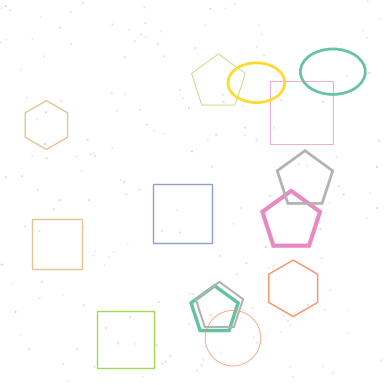[{"shape": "pentagon", "thickness": 2.5, "radius": 0.32, "center": [0.557, 0.193]}, {"shape": "oval", "thickness": 2, "radius": 0.42, "center": [0.864, 0.814]}, {"shape": "circle", "thickness": 0.5, "radius": 0.36, "center": [0.605, 0.122]}, {"shape": "hexagon", "thickness": 1, "radius": 0.37, "center": [0.762, 0.251]}, {"shape": "square", "thickness": 1, "radius": 0.39, "center": [0.475, 0.446]}, {"shape": "square", "thickness": 0.5, "radius": 0.41, "center": [0.784, 0.708]}, {"shape": "pentagon", "thickness": 3, "radius": 0.39, "center": [0.756, 0.426]}, {"shape": "pentagon", "thickness": 0.5, "radius": 0.37, "center": [0.567, 0.787]}, {"shape": "square", "thickness": 1, "radius": 0.37, "center": [0.327, 0.118]}, {"shape": "oval", "thickness": 2, "radius": 0.37, "center": [0.666, 0.785]}, {"shape": "hexagon", "thickness": 1, "radius": 0.32, "center": [0.121, 0.675]}, {"shape": "square", "thickness": 1, "radius": 0.33, "center": [0.148, 0.367]}, {"shape": "pentagon", "thickness": 2, "radius": 0.38, "center": [0.792, 0.533]}, {"shape": "pentagon", "thickness": 1.5, "radius": 0.32, "center": [0.57, 0.203]}]